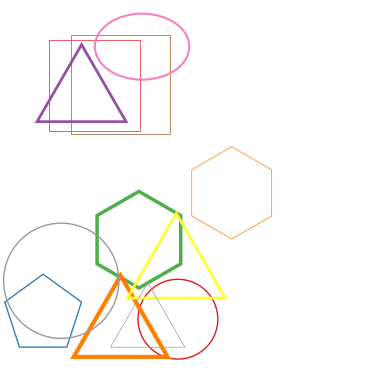[{"shape": "circle", "thickness": 1, "radius": 0.52, "center": [0.462, 0.171]}, {"shape": "square", "thickness": 0.5, "radius": 0.59, "center": [0.245, 0.779]}, {"shape": "pentagon", "thickness": 1, "radius": 0.52, "center": [0.112, 0.183]}, {"shape": "hexagon", "thickness": 2.5, "radius": 0.63, "center": [0.361, 0.377]}, {"shape": "triangle", "thickness": 2, "radius": 0.67, "center": [0.212, 0.751]}, {"shape": "triangle", "thickness": 3, "radius": 0.7, "center": [0.313, 0.143]}, {"shape": "hexagon", "thickness": 0.5, "radius": 0.6, "center": [0.602, 0.499]}, {"shape": "triangle", "thickness": 2, "radius": 0.73, "center": [0.458, 0.299]}, {"shape": "square", "thickness": 0.5, "radius": 0.64, "center": [0.313, 0.781]}, {"shape": "oval", "thickness": 1.5, "radius": 0.61, "center": [0.369, 0.879]}, {"shape": "triangle", "thickness": 0.5, "radius": 0.56, "center": [0.384, 0.154]}, {"shape": "circle", "thickness": 1, "radius": 0.75, "center": [0.159, 0.271]}]